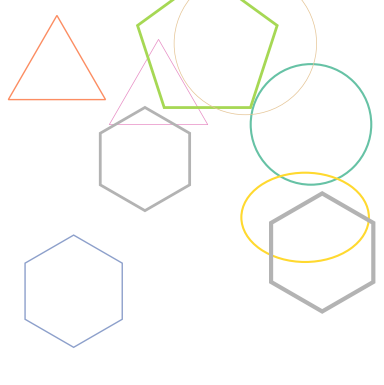[{"shape": "circle", "thickness": 1.5, "radius": 0.78, "center": [0.808, 0.677]}, {"shape": "triangle", "thickness": 1, "radius": 0.73, "center": [0.148, 0.814]}, {"shape": "hexagon", "thickness": 1, "radius": 0.73, "center": [0.191, 0.244]}, {"shape": "triangle", "thickness": 0.5, "radius": 0.74, "center": [0.412, 0.75]}, {"shape": "pentagon", "thickness": 2, "radius": 0.95, "center": [0.539, 0.875]}, {"shape": "oval", "thickness": 1.5, "radius": 0.83, "center": [0.793, 0.435]}, {"shape": "circle", "thickness": 0.5, "radius": 0.93, "center": [0.637, 0.887]}, {"shape": "hexagon", "thickness": 2, "radius": 0.67, "center": [0.377, 0.587]}, {"shape": "hexagon", "thickness": 3, "radius": 0.77, "center": [0.837, 0.344]}]